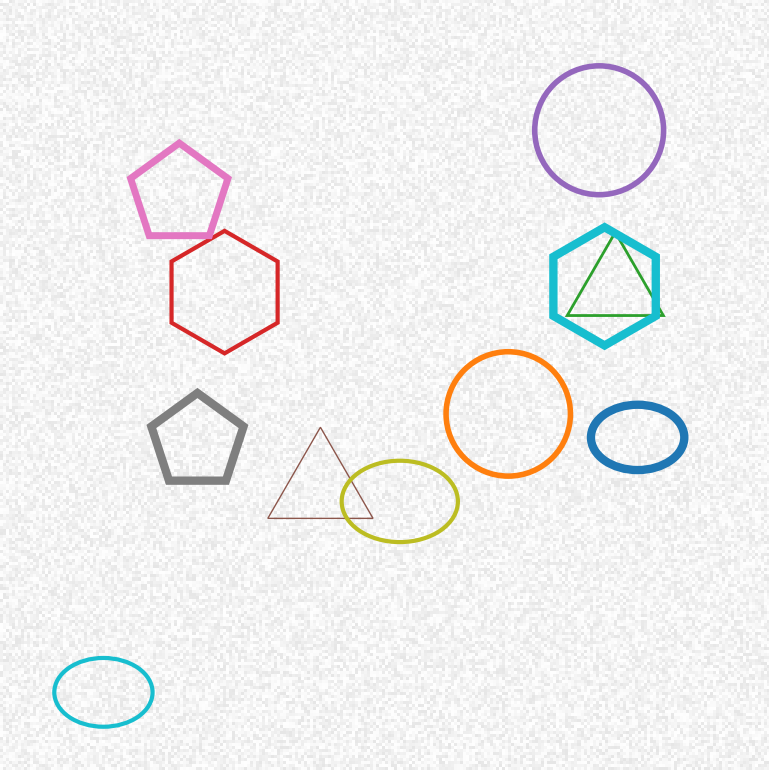[{"shape": "oval", "thickness": 3, "radius": 0.3, "center": [0.828, 0.432]}, {"shape": "circle", "thickness": 2, "radius": 0.4, "center": [0.66, 0.462]}, {"shape": "triangle", "thickness": 1, "radius": 0.36, "center": [0.799, 0.626]}, {"shape": "hexagon", "thickness": 1.5, "radius": 0.4, "center": [0.292, 0.621]}, {"shape": "circle", "thickness": 2, "radius": 0.42, "center": [0.778, 0.831]}, {"shape": "triangle", "thickness": 0.5, "radius": 0.39, "center": [0.416, 0.366]}, {"shape": "pentagon", "thickness": 2.5, "radius": 0.33, "center": [0.233, 0.748]}, {"shape": "pentagon", "thickness": 3, "radius": 0.31, "center": [0.256, 0.427]}, {"shape": "oval", "thickness": 1.5, "radius": 0.38, "center": [0.519, 0.349]}, {"shape": "hexagon", "thickness": 3, "radius": 0.38, "center": [0.785, 0.628]}, {"shape": "oval", "thickness": 1.5, "radius": 0.32, "center": [0.134, 0.101]}]